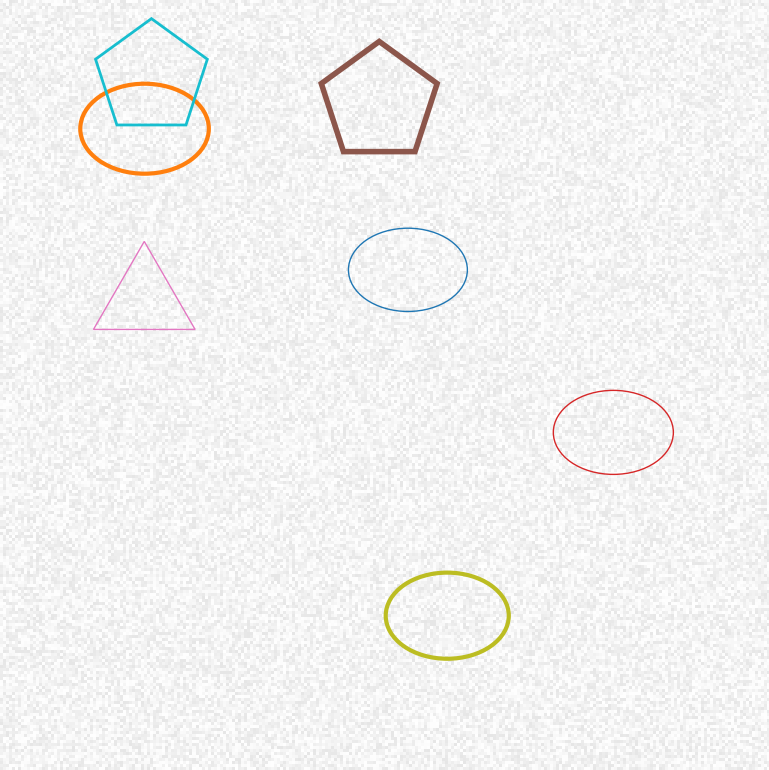[{"shape": "oval", "thickness": 0.5, "radius": 0.39, "center": [0.53, 0.65]}, {"shape": "oval", "thickness": 1.5, "radius": 0.42, "center": [0.188, 0.833]}, {"shape": "oval", "thickness": 0.5, "radius": 0.39, "center": [0.797, 0.438]}, {"shape": "pentagon", "thickness": 2, "radius": 0.4, "center": [0.492, 0.867]}, {"shape": "triangle", "thickness": 0.5, "radius": 0.38, "center": [0.187, 0.61]}, {"shape": "oval", "thickness": 1.5, "radius": 0.4, "center": [0.581, 0.2]}, {"shape": "pentagon", "thickness": 1, "radius": 0.38, "center": [0.197, 0.899]}]